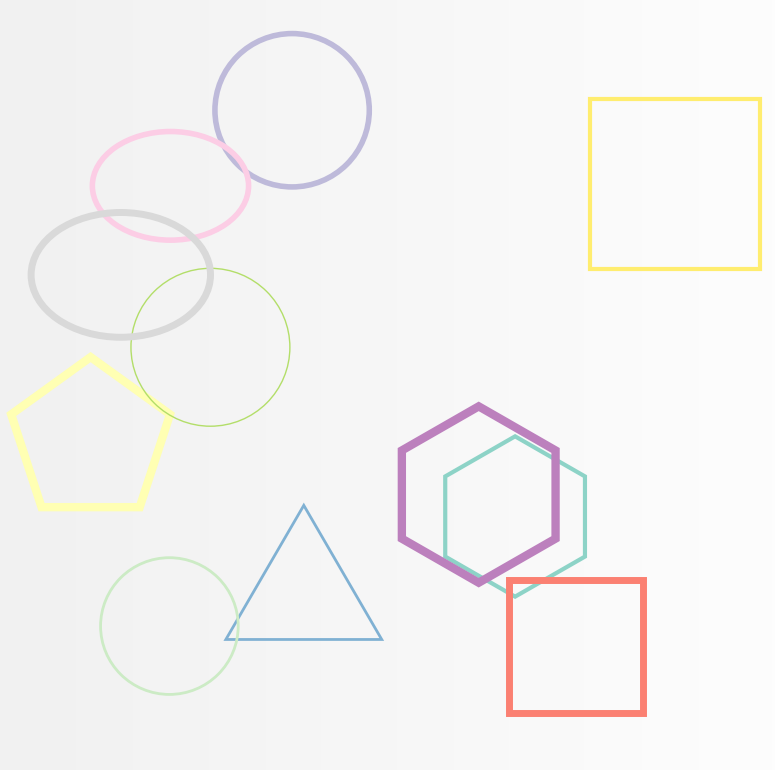[{"shape": "hexagon", "thickness": 1.5, "radius": 0.52, "center": [0.665, 0.329]}, {"shape": "pentagon", "thickness": 3, "radius": 0.54, "center": [0.117, 0.429]}, {"shape": "circle", "thickness": 2, "radius": 0.5, "center": [0.377, 0.857]}, {"shape": "square", "thickness": 2.5, "radius": 0.43, "center": [0.743, 0.161]}, {"shape": "triangle", "thickness": 1, "radius": 0.58, "center": [0.392, 0.228]}, {"shape": "circle", "thickness": 0.5, "radius": 0.51, "center": [0.272, 0.549]}, {"shape": "oval", "thickness": 2, "radius": 0.5, "center": [0.22, 0.759]}, {"shape": "oval", "thickness": 2.5, "radius": 0.58, "center": [0.156, 0.643]}, {"shape": "hexagon", "thickness": 3, "radius": 0.57, "center": [0.618, 0.358]}, {"shape": "circle", "thickness": 1, "radius": 0.44, "center": [0.219, 0.187]}, {"shape": "square", "thickness": 1.5, "radius": 0.55, "center": [0.871, 0.761]}]